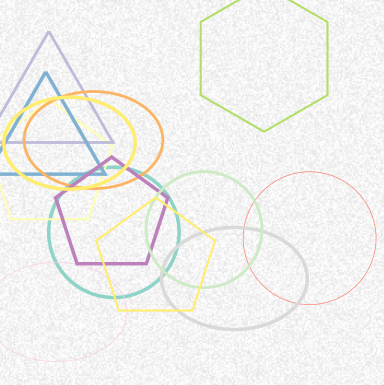[{"shape": "circle", "thickness": 2.5, "radius": 0.85, "center": [0.296, 0.396]}, {"shape": "pentagon", "thickness": 1.5, "radius": 0.85, "center": [0.129, 0.569]}, {"shape": "triangle", "thickness": 2, "radius": 0.96, "center": [0.127, 0.726]}, {"shape": "circle", "thickness": 0.5, "radius": 0.86, "center": [0.804, 0.381]}, {"shape": "triangle", "thickness": 2.5, "radius": 0.89, "center": [0.119, 0.636]}, {"shape": "oval", "thickness": 2, "radius": 0.9, "center": [0.243, 0.636]}, {"shape": "hexagon", "thickness": 1.5, "radius": 0.95, "center": [0.686, 0.848]}, {"shape": "oval", "thickness": 0.5, "radius": 0.92, "center": [0.146, 0.19]}, {"shape": "oval", "thickness": 2.5, "radius": 0.95, "center": [0.609, 0.277]}, {"shape": "pentagon", "thickness": 2.5, "radius": 0.77, "center": [0.29, 0.439]}, {"shape": "circle", "thickness": 2, "radius": 0.75, "center": [0.53, 0.404]}, {"shape": "oval", "thickness": 2.5, "radius": 0.85, "center": [0.181, 0.628]}, {"shape": "pentagon", "thickness": 1.5, "radius": 0.81, "center": [0.404, 0.325]}]